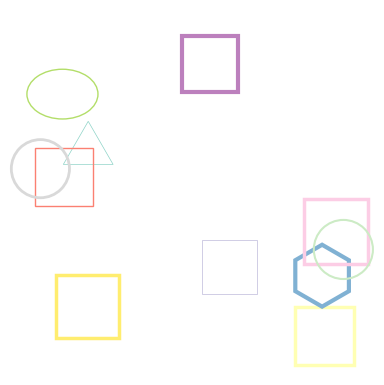[{"shape": "triangle", "thickness": 0.5, "radius": 0.37, "center": [0.229, 0.61]}, {"shape": "square", "thickness": 2.5, "radius": 0.38, "center": [0.843, 0.127]}, {"shape": "square", "thickness": 0.5, "radius": 0.35, "center": [0.596, 0.307]}, {"shape": "square", "thickness": 1, "radius": 0.37, "center": [0.167, 0.54]}, {"shape": "hexagon", "thickness": 3, "radius": 0.4, "center": [0.837, 0.284]}, {"shape": "oval", "thickness": 1, "radius": 0.46, "center": [0.162, 0.756]}, {"shape": "square", "thickness": 2.5, "radius": 0.42, "center": [0.873, 0.399]}, {"shape": "circle", "thickness": 2, "radius": 0.38, "center": [0.105, 0.562]}, {"shape": "square", "thickness": 3, "radius": 0.36, "center": [0.546, 0.834]}, {"shape": "circle", "thickness": 1.5, "radius": 0.38, "center": [0.892, 0.352]}, {"shape": "square", "thickness": 2.5, "radius": 0.41, "center": [0.228, 0.204]}]